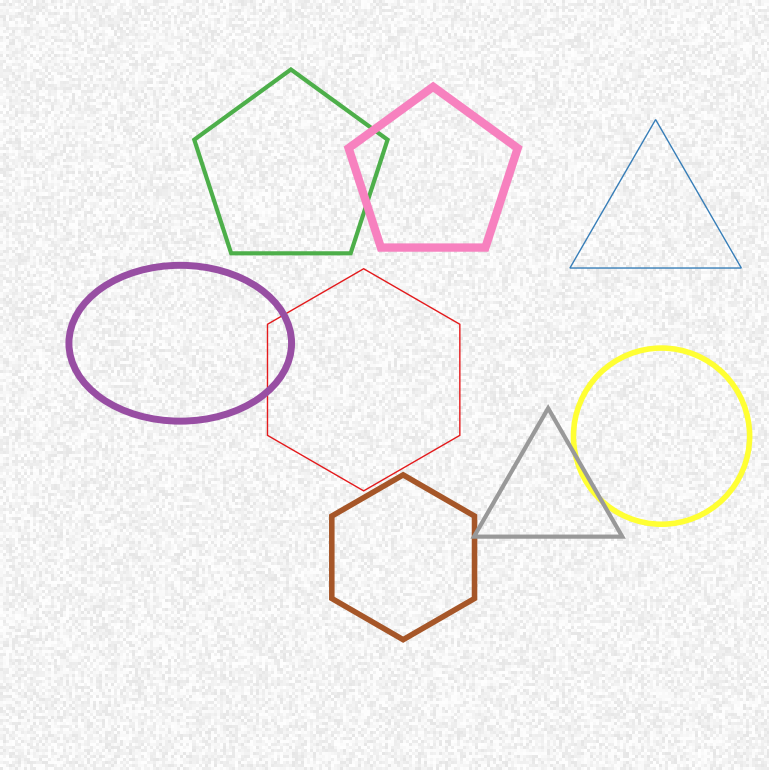[{"shape": "hexagon", "thickness": 0.5, "radius": 0.72, "center": [0.472, 0.507]}, {"shape": "triangle", "thickness": 0.5, "radius": 0.64, "center": [0.851, 0.716]}, {"shape": "pentagon", "thickness": 1.5, "radius": 0.66, "center": [0.378, 0.778]}, {"shape": "oval", "thickness": 2.5, "radius": 0.72, "center": [0.234, 0.554]}, {"shape": "circle", "thickness": 2, "radius": 0.57, "center": [0.859, 0.434]}, {"shape": "hexagon", "thickness": 2, "radius": 0.54, "center": [0.524, 0.276]}, {"shape": "pentagon", "thickness": 3, "radius": 0.58, "center": [0.563, 0.772]}, {"shape": "triangle", "thickness": 1.5, "radius": 0.56, "center": [0.712, 0.359]}]